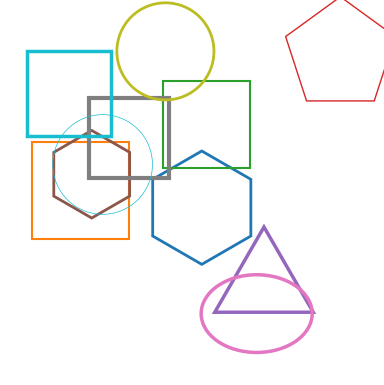[{"shape": "hexagon", "thickness": 2, "radius": 0.74, "center": [0.524, 0.461]}, {"shape": "square", "thickness": 1.5, "radius": 0.63, "center": [0.209, 0.506]}, {"shape": "square", "thickness": 1.5, "radius": 0.57, "center": [0.535, 0.676]}, {"shape": "pentagon", "thickness": 1, "radius": 0.75, "center": [0.884, 0.859]}, {"shape": "triangle", "thickness": 2.5, "radius": 0.74, "center": [0.686, 0.263]}, {"shape": "hexagon", "thickness": 2, "radius": 0.57, "center": [0.238, 0.547]}, {"shape": "oval", "thickness": 2.5, "radius": 0.72, "center": [0.667, 0.185]}, {"shape": "square", "thickness": 3, "radius": 0.52, "center": [0.334, 0.642]}, {"shape": "circle", "thickness": 2, "radius": 0.63, "center": [0.43, 0.867]}, {"shape": "square", "thickness": 2.5, "radius": 0.55, "center": [0.178, 0.757]}, {"shape": "circle", "thickness": 0.5, "radius": 0.65, "center": [0.267, 0.573]}]